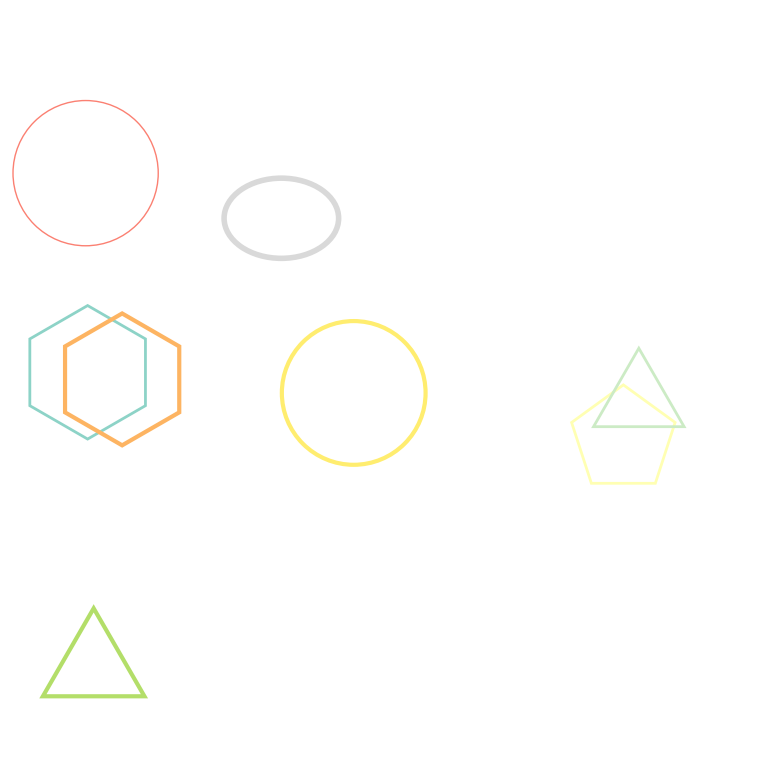[{"shape": "hexagon", "thickness": 1, "radius": 0.43, "center": [0.114, 0.516]}, {"shape": "pentagon", "thickness": 1, "radius": 0.35, "center": [0.81, 0.43]}, {"shape": "circle", "thickness": 0.5, "radius": 0.47, "center": [0.111, 0.775]}, {"shape": "hexagon", "thickness": 1.5, "radius": 0.43, "center": [0.159, 0.507]}, {"shape": "triangle", "thickness": 1.5, "radius": 0.38, "center": [0.122, 0.134]}, {"shape": "oval", "thickness": 2, "radius": 0.37, "center": [0.365, 0.717]}, {"shape": "triangle", "thickness": 1, "radius": 0.34, "center": [0.83, 0.48]}, {"shape": "circle", "thickness": 1.5, "radius": 0.47, "center": [0.459, 0.49]}]